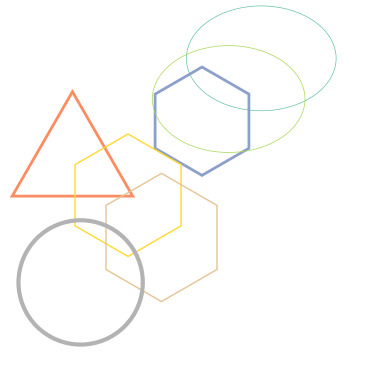[{"shape": "oval", "thickness": 0.5, "radius": 0.97, "center": [0.679, 0.848]}, {"shape": "triangle", "thickness": 2, "radius": 0.9, "center": [0.188, 0.581]}, {"shape": "hexagon", "thickness": 2, "radius": 0.7, "center": [0.525, 0.685]}, {"shape": "oval", "thickness": 0.5, "radius": 0.99, "center": [0.594, 0.743]}, {"shape": "hexagon", "thickness": 1, "radius": 0.79, "center": [0.333, 0.493]}, {"shape": "hexagon", "thickness": 1, "radius": 0.83, "center": [0.419, 0.383]}, {"shape": "circle", "thickness": 3, "radius": 0.81, "center": [0.209, 0.266]}]